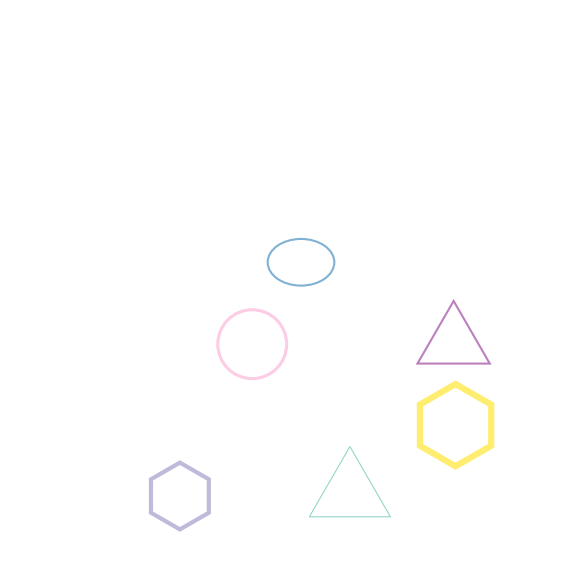[{"shape": "triangle", "thickness": 0.5, "radius": 0.41, "center": [0.606, 0.145]}, {"shape": "hexagon", "thickness": 2, "radius": 0.29, "center": [0.312, 0.14]}, {"shape": "oval", "thickness": 1, "radius": 0.29, "center": [0.521, 0.545]}, {"shape": "circle", "thickness": 1.5, "radius": 0.3, "center": [0.437, 0.403]}, {"shape": "triangle", "thickness": 1, "radius": 0.36, "center": [0.786, 0.406]}, {"shape": "hexagon", "thickness": 3, "radius": 0.36, "center": [0.789, 0.263]}]